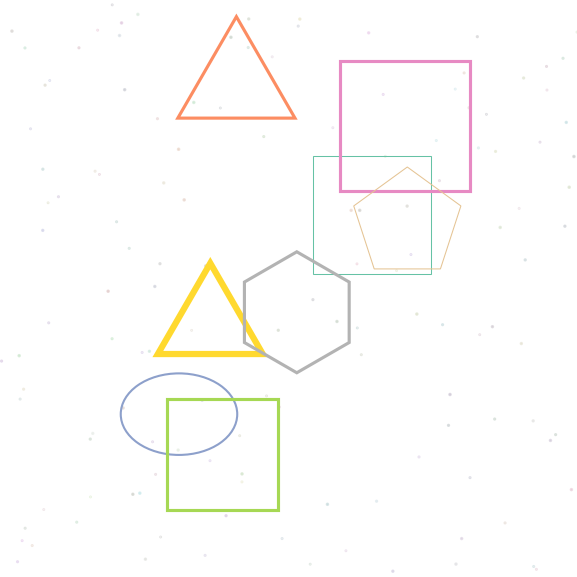[{"shape": "square", "thickness": 0.5, "radius": 0.51, "center": [0.644, 0.627]}, {"shape": "triangle", "thickness": 1.5, "radius": 0.59, "center": [0.409, 0.853]}, {"shape": "oval", "thickness": 1, "radius": 0.5, "center": [0.31, 0.282]}, {"shape": "square", "thickness": 1.5, "radius": 0.56, "center": [0.701, 0.781]}, {"shape": "square", "thickness": 1.5, "radius": 0.48, "center": [0.386, 0.213]}, {"shape": "triangle", "thickness": 3, "radius": 0.52, "center": [0.364, 0.439]}, {"shape": "pentagon", "thickness": 0.5, "radius": 0.49, "center": [0.705, 0.612]}, {"shape": "hexagon", "thickness": 1.5, "radius": 0.52, "center": [0.514, 0.458]}]